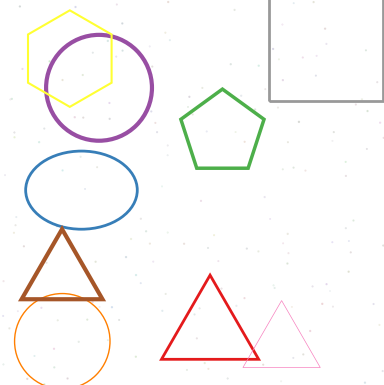[{"shape": "triangle", "thickness": 2, "radius": 0.73, "center": [0.546, 0.14]}, {"shape": "oval", "thickness": 2, "radius": 0.72, "center": [0.212, 0.506]}, {"shape": "pentagon", "thickness": 2.5, "radius": 0.57, "center": [0.578, 0.655]}, {"shape": "circle", "thickness": 3, "radius": 0.69, "center": [0.257, 0.772]}, {"shape": "circle", "thickness": 1, "radius": 0.62, "center": [0.162, 0.114]}, {"shape": "hexagon", "thickness": 1.5, "radius": 0.63, "center": [0.181, 0.848]}, {"shape": "triangle", "thickness": 3, "radius": 0.61, "center": [0.161, 0.283]}, {"shape": "triangle", "thickness": 0.5, "radius": 0.58, "center": [0.731, 0.103]}, {"shape": "square", "thickness": 2, "radius": 0.74, "center": [0.846, 0.885]}]